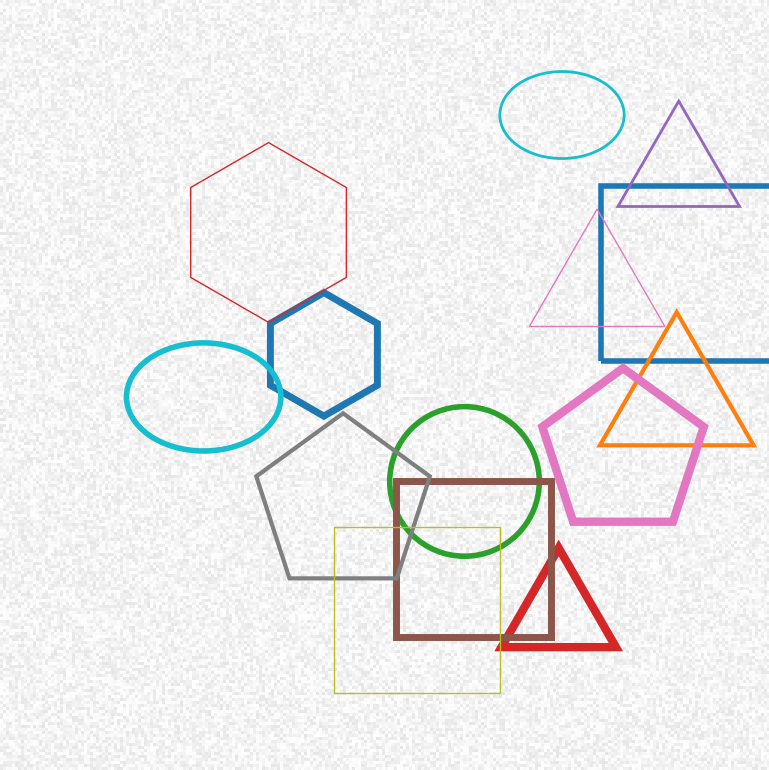[{"shape": "hexagon", "thickness": 2.5, "radius": 0.4, "center": [0.421, 0.54]}, {"shape": "square", "thickness": 2, "radius": 0.57, "center": [0.894, 0.645]}, {"shape": "triangle", "thickness": 1.5, "radius": 0.58, "center": [0.879, 0.479]}, {"shape": "circle", "thickness": 2, "radius": 0.49, "center": [0.603, 0.375]}, {"shape": "hexagon", "thickness": 0.5, "radius": 0.58, "center": [0.349, 0.698]}, {"shape": "triangle", "thickness": 3, "radius": 0.43, "center": [0.726, 0.202]}, {"shape": "triangle", "thickness": 1, "radius": 0.46, "center": [0.881, 0.777]}, {"shape": "square", "thickness": 2.5, "radius": 0.5, "center": [0.615, 0.274]}, {"shape": "pentagon", "thickness": 3, "radius": 0.55, "center": [0.809, 0.412]}, {"shape": "triangle", "thickness": 0.5, "radius": 0.51, "center": [0.776, 0.627]}, {"shape": "pentagon", "thickness": 1.5, "radius": 0.59, "center": [0.446, 0.345]}, {"shape": "square", "thickness": 0.5, "radius": 0.54, "center": [0.541, 0.208]}, {"shape": "oval", "thickness": 2, "radius": 0.5, "center": [0.265, 0.484]}, {"shape": "oval", "thickness": 1, "radius": 0.4, "center": [0.73, 0.851]}]